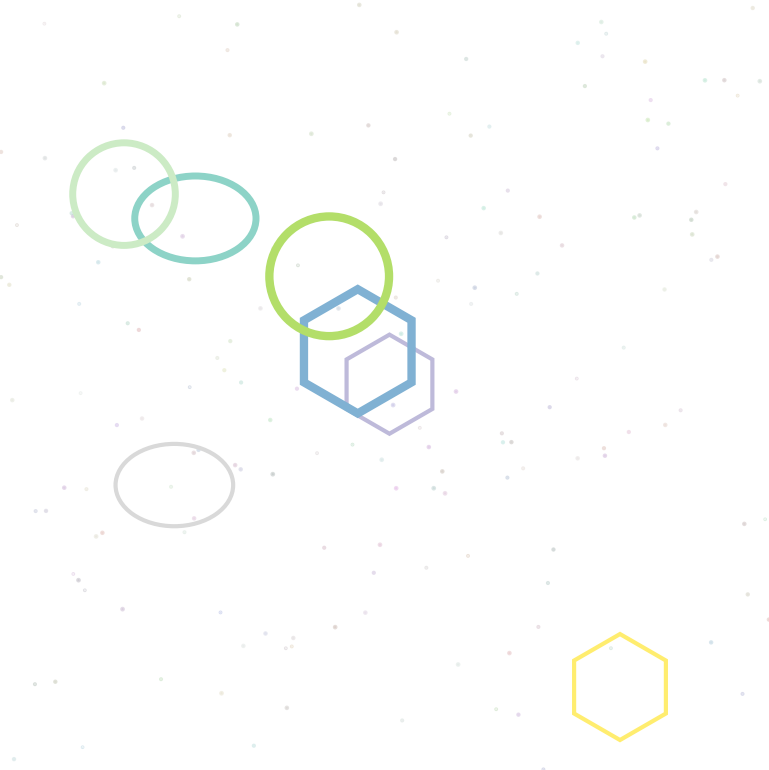[{"shape": "oval", "thickness": 2.5, "radius": 0.39, "center": [0.254, 0.716]}, {"shape": "hexagon", "thickness": 1.5, "radius": 0.32, "center": [0.506, 0.501]}, {"shape": "hexagon", "thickness": 3, "radius": 0.4, "center": [0.465, 0.544]}, {"shape": "circle", "thickness": 3, "radius": 0.39, "center": [0.428, 0.641]}, {"shape": "oval", "thickness": 1.5, "radius": 0.38, "center": [0.226, 0.37]}, {"shape": "circle", "thickness": 2.5, "radius": 0.33, "center": [0.161, 0.748]}, {"shape": "hexagon", "thickness": 1.5, "radius": 0.34, "center": [0.805, 0.108]}]